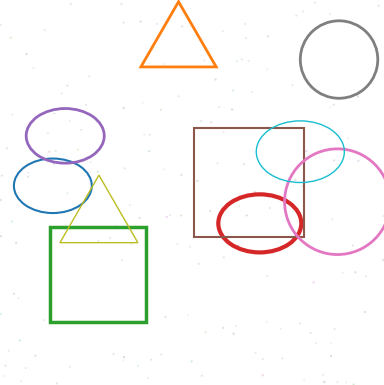[{"shape": "oval", "thickness": 1.5, "radius": 0.51, "center": [0.137, 0.517]}, {"shape": "triangle", "thickness": 2, "radius": 0.56, "center": [0.464, 0.883]}, {"shape": "square", "thickness": 2.5, "radius": 0.62, "center": [0.255, 0.287]}, {"shape": "oval", "thickness": 3, "radius": 0.54, "center": [0.675, 0.42]}, {"shape": "oval", "thickness": 2, "radius": 0.51, "center": [0.169, 0.647]}, {"shape": "square", "thickness": 1.5, "radius": 0.71, "center": [0.647, 0.525]}, {"shape": "circle", "thickness": 2, "radius": 0.69, "center": [0.876, 0.476]}, {"shape": "circle", "thickness": 2, "radius": 0.5, "center": [0.881, 0.845]}, {"shape": "triangle", "thickness": 1, "radius": 0.58, "center": [0.257, 0.428]}, {"shape": "oval", "thickness": 1, "radius": 0.57, "center": [0.78, 0.606]}]